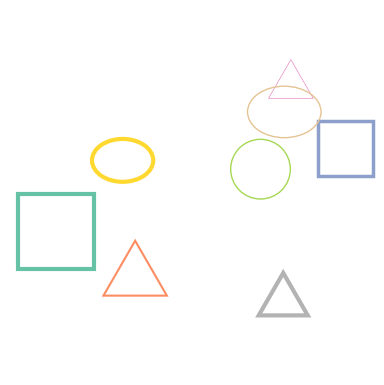[{"shape": "square", "thickness": 3, "radius": 0.49, "center": [0.145, 0.399]}, {"shape": "triangle", "thickness": 1.5, "radius": 0.48, "center": [0.351, 0.28]}, {"shape": "square", "thickness": 2.5, "radius": 0.35, "center": [0.898, 0.614]}, {"shape": "triangle", "thickness": 0.5, "radius": 0.34, "center": [0.756, 0.778]}, {"shape": "circle", "thickness": 1, "radius": 0.39, "center": [0.677, 0.561]}, {"shape": "oval", "thickness": 3, "radius": 0.4, "center": [0.319, 0.583]}, {"shape": "oval", "thickness": 1, "radius": 0.48, "center": [0.738, 0.709]}, {"shape": "triangle", "thickness": 3, "radius": 0.37, "center": [0.736, 0.218]}]